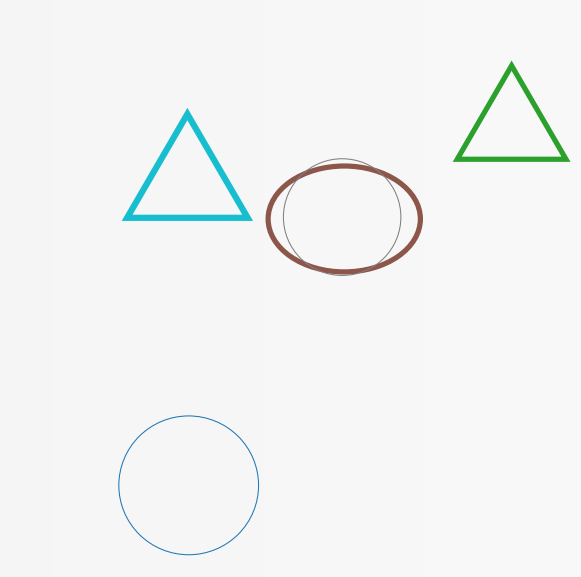[{"shape": "circle", "thickness": 0.5, "radius": 0.6, "center": [0.325, 0.159]}, {"shape": "triangle", "thickness": 2.5, "radius": 0.54, "center": [0.88, 0.777]}, {"shape": "oval", "thickness": 2.5, "radius": 0.65, "center": [0.592, 0.62]}, {"shape": "circle", "thickness": 0.5, "radius": 0.51, "center": [0.589, 0.623]}, {"shape": "triangle", "thickness": 3, "radius": 0.6, "center": [0.322, 0.682]}]